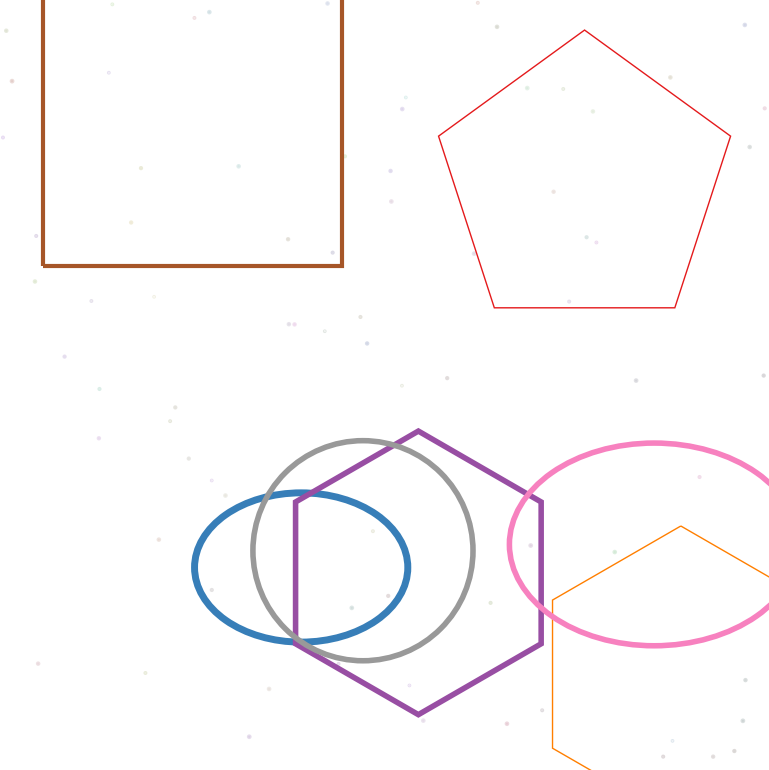[{"shape": "pentagon", "thickness": 0.5, "radius": 1.0, "center": [0.759, 0.762]}, {"shape": "oval", "thickness": 2.5, "radius": 0.69, "center": [0.391, 0.263]}, {"shape": "hexagon", "thickness": 2, "radius": 0.92, "center": [0.543, 0.256]}, {"shape": "hexagon", "thickness": 0.5, "radius": 0.96, "center": [0.884, 0.124]}, {"shape": "square", "thickness": 1.5, "radius": 0.97, "center": [0.25, 0.849]}, {"shape": "oval", "thickness": 2, "radius": 0.94, "center": [0.85, 0.293]}, {"shape": "circle", "thickness": 2, "radius": 0.71, "center": [0.471, 0.285]}]